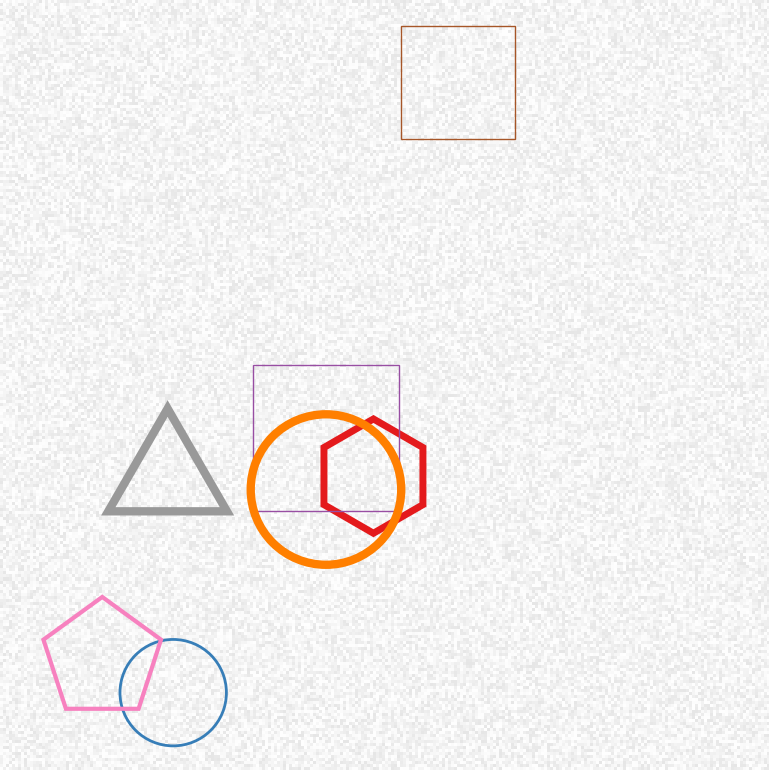[{"shape": "hexagon", "thickness": 2.5, "radius": 0.37, "center": [0.485, 0.382]}, {"shape": "circle", "thickness": 1, "radius": 0.35, "center": [0.225, 0.1]}, {"shape": "square", "thickness": 0.5, "radius": 0.47, "center": [0.423, 0.431]}, {"shape": "circle", "thickness": 3, "radius": 0.49, "center": [0.423, 0.364]}, {"shape": "square", "thickness": 0.5, "radius": 0.37, "center": [0.595, 0.893]}, {"shape": "pentagon", "thickness": 1.5, "radius": 0.4, "center": [0.133, 0.144]}, {"shape": "triangle", "thickness": 3, "radius": 0.44, "center": [0.218, 0.38]}]